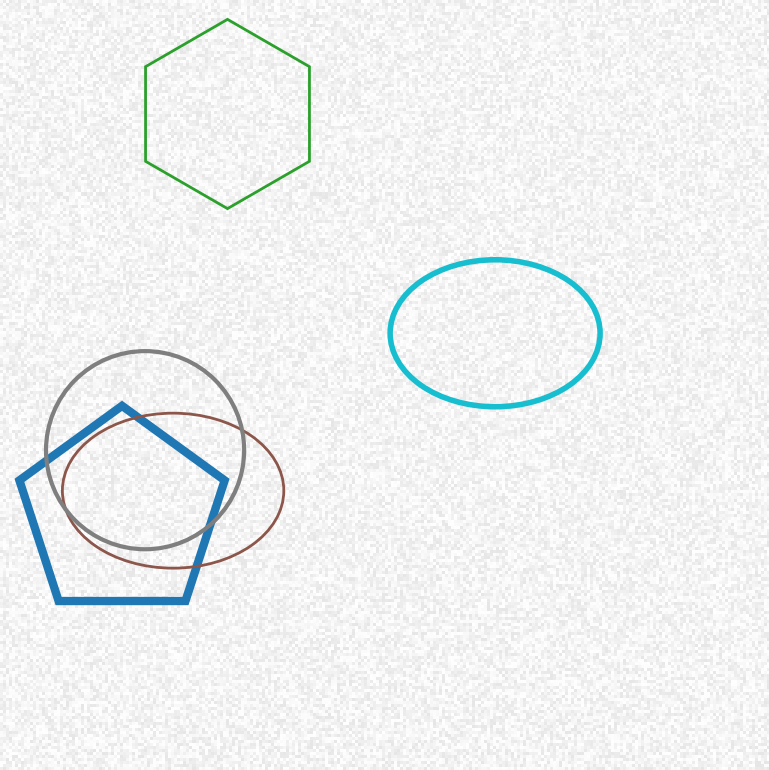[{"shape": "pentagon", "thickness": 3, "radius": 0.7, "center": [0.158, 0.333]}, {"shape": "hexagon", "thickness": 1, "radius": 0.61, "center": [0.295, 0.852]}, {"shape": "oval", "thickness": 1, "radius": 0.72, "center": [0.225, 0.363]}, {"shape": "circle", "thickness": 1.5, "radius": 0.64, "center": [0.188, 0.415]}, {"shape": "oval", "thickness": 2, "radius": 0.68, "center": [0.643, 0.567]}]